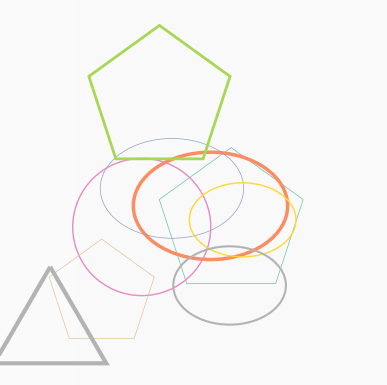[{"shape": "pentagon", "thickness": 0.5, "radius": 0.98, "center": [0.597, 0.421]}, {"shape": "oval", "thickness": 2.5, "radius": 1.0, "center": [0.543, 0.465]}, {"shape": "oval", "thickness": 0.5, "radius": 0.93, "center": [0.444, 0.511]}, {"shape": "circle", "thickness": 1, "radius": 0.89, "center": [0.366, 0.41]}, {"shape": "pentagon", "thickness": 2, "radius": 0.96, "center": [0.412, 0.742]}, {"shape": "oval", "thickness": 1, "radius": 0.69, "center": [0.626, 0.429]}, {"shape": "pentagon", "thickness": 0.5, "radius": 0.71, "center": [0.262, 0.236]}, {"shape": "oval", "thickness": 1.5, "radius": 0.73, "center": [0.593, 0.258]}, {"shape": "triangle", "thickness": 3, "radius": 0.83, "center": [0.13, 0.14]}]